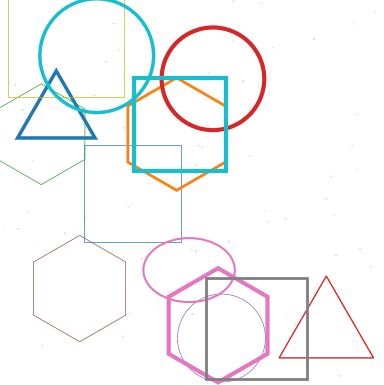[{"shape": "square", "thickness": 0.5, "radius": 0.63, "center": [0.345, 0.498]}, {"shape": "triangle", "thickness": 2.5, "radius": 0.58, "center": [0.146, 0.7]}, {"shape": "hexagon", "thickness": 2, "radius": 0.73, "center": [0.459, 0.652]}, {"shape": "hexagon", "thickness": 0.5, "radius": 0.65, "center": [0.107, 0.651]}, {"shape": "triangle", "thickness": 1, "radius": 0.71, "center": [0.848, 0.141]}, {"shape": "circle", "thickness": 3, "radius": 0.67, "center": [0.553, 0.795]}, {"shape": "circle", "thickness": 0.5, "radius": 0.57, "center": [0.575, 0.122]}, {"shape": "hexagon", "thickness": 0.5, "radius": 0.69, "center": [0.207, 0.25]}, {"shape": "hexagon", "thickness": 3, "radius": 0.74, "center": [0.566, 0.155]}, {"shape": "oval", "thickness": 1.5, "radius": 0.59, "center": [0.491, 0.298]}, {"shape": "square", "thickness": 2, "radius": 0.66, "center": [0.665, 0.146]}, {"shape": "square", "thickness": 0.5, "radius": 0.75, "center": [0.172, 0.898]}, {"shape": "square", "thickness": 3, "radius": 0.6, "center": [0.468, 0.677]}, {"shape": "circle", "thickness": 2.5, "radius": 0.74, "center": [0.251, 0.855]}]